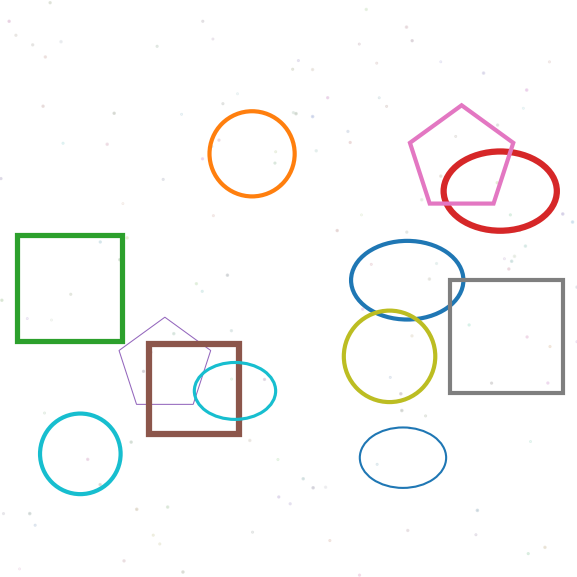[{"shape": "oval", "thickness": 1, "radius": 0.37, "center": [0.698, 0.207]}, {"shape": "oval", "thickness": 2, "radius": 0.49, "center": [0.705, 0.514]}, {"shape": "circle", "thickness": 2, "radius": 0.37, "center": [0.437, 0.733]}, {"shape": "square", "thickness": 2.5, "radius": 0.46, "center": [0.12, 0.501]}, {"shape": "oval", "thickness": 3, "radius": 0.49, "center": [0.866, 0.668]}, {"shape": "pentagon", "thickness": 0.5, "radius": 0.42, "center": [0.285, 0.366]}, {"shape": "square", "thickness": 3, "radius": 0.39, "center": [0.336, 0.326]}, {"shape": "pentagon", "thickness": 2, "radius": 0.47, "center": [0.799, 0.723]}, {"shape": "square", "thickness": 2, "radius": 0.49, "center": [0.877, 0.416]}, {"shape": "circle", "thickness": 2, "radius": 0.4, "center": [0.675, 0.382]}, {"shape": "circle", "thickness": 2, "radius": 0.35, "center": [0.139, 0.213]}, {"shape": "oval", "thickness": 1.5, "radius": 0.35, "center": [0.407, 0.322]}]